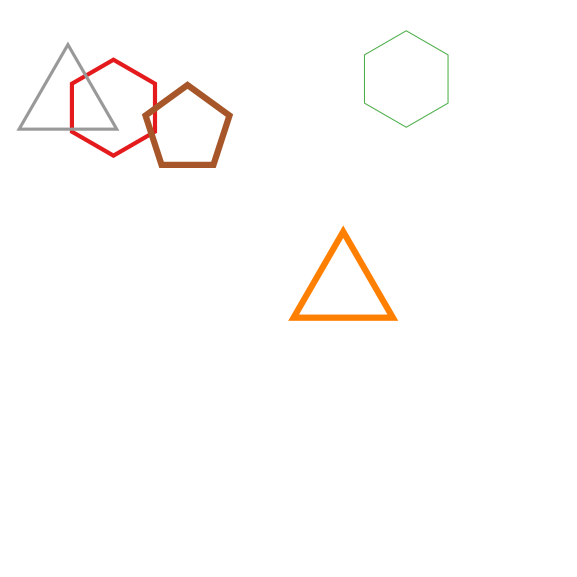[{"shape": "hexagon", "thickness": 2, "radius": 0.42, "center": [0.196, 0.813]}, {"shape": "hexagon", "thickness": 0.5, "radius": 0.42, "center": [0.703, 0.862]}, {"shape": "triangle", "thickness": 3, "radius": 0.5, "center": [0.594, 0.499]}, {"shape": "pentagon", "thickness": 3, "radius": 0.38, "center": [0.325, 0.775]}, {"shape": "triangle", "thickness": 1.5, "radius": 0.49, "center": [0.118, 0.824]}]